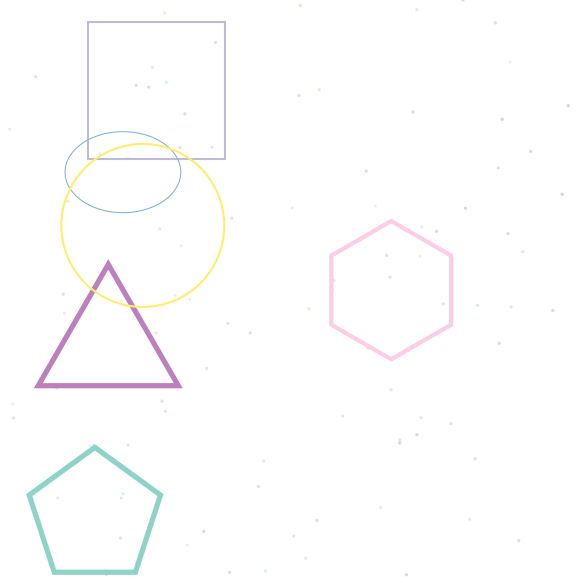[{"shape": "pentagon", "thickness": 2.5, "radius": 0.6, "center": [0.164, 0.105]}, {"shape": "square", "thickness": 1, "radius": 0.59, "center": [0.271, 0.842]}, {"shape": "oval", "thickness": 0.5, "radius": 0.5, "center": [0.213, 0.701]}, {"shape": "hexagon", "thickness": 2, "radius": 0.6, "center": [0.677, 0.497]}, {"shape": "triangle", "thickness": 2.5, "radius": 0.7, "center": [0.187, 0.401]}, {"shape": "circle", "thickness": 1, "radius": 0.71, "center": [0.247, 0.609]}]